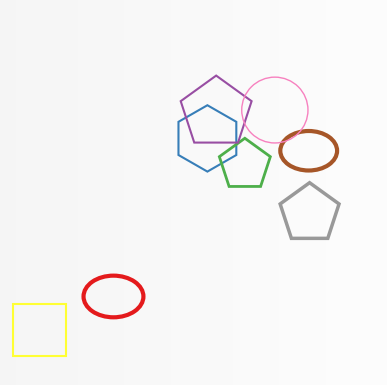[{"shape": "oval", "thickness": 3, "radius": 0.39, "center": [0.293, 0.23]}, {"shape": "hexagon", "thickness": 1.5, "radius": 0.43, "center": [0.535, 0.64]}, {"shape": "pentagon", "thickness": 2, "radius": 0.35, "center": [0.632, 0.572]}, {"shape": "pentagon", "thickness": 1.5, "radius": 0.48, "center": [0.558, 0.707]}, {"shape": "square", "thickness": 1.5, "radius": 0.34, "center": [0.103, 0.143]}, {"shape": "oval", "thickness": 3, "radius": 0.37, "center": [0.797, 0.608]}, {"shape": "circle", "thickness": 1, "radius": 0.43, "center": [0.709, 0.714]}, {"shape": "pentagon", "thickness": 2.5, "radius": 0.4, "center": [0.799, 0.446]}]